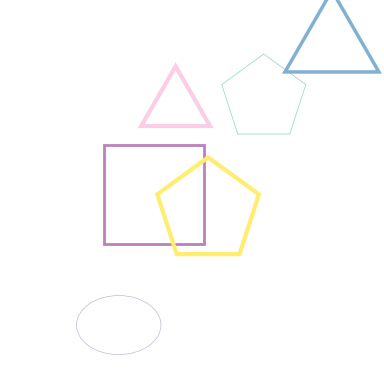[{"shape": "pentagon", "thickness": 0.5, "radius": 0.57, "center": [0.685, 0.745]}, {"shape": "oval", "thickness": 0.5, "radius": 0.55, "center": [0.308, 0.156]}, {"shape": "triangle", "thickness": 2.5, "radius": 0.7, "center": [0.862, 0.884]}, {"shape": "triangle", "thickness": 3, "radius": 0.52, "center": [0.456, 0.724]}, {"shape": "square", "thickness": 2, "radius": 0.65, "center": [0.4, 0.495]}, {"shape": "pentagon", "thickness": 3, "radius": 0.69, "center": [0.541, 0.452]}]